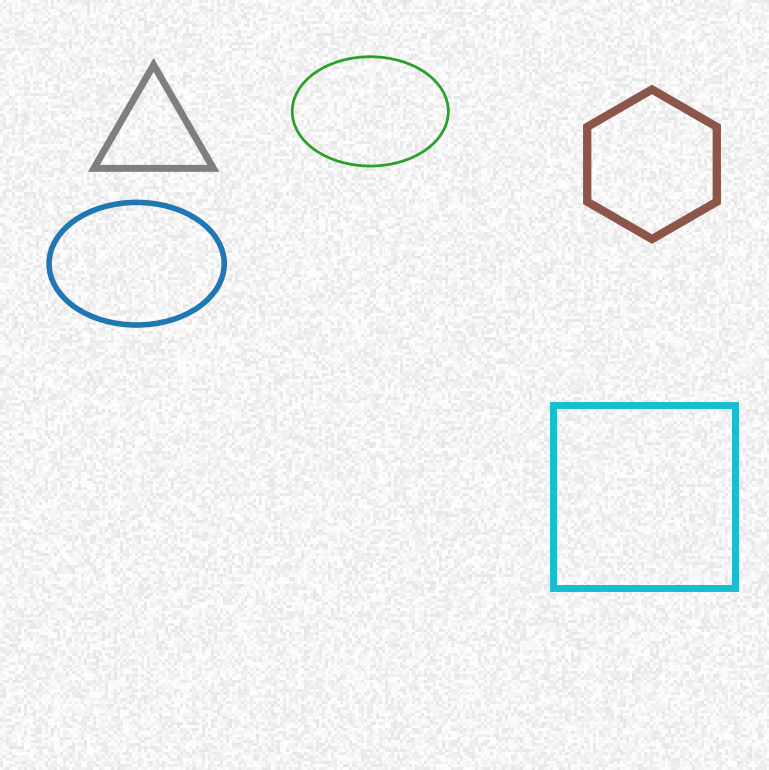[{"shape": "oval", "thickness": 2, "radius": 0.57, "center": [0.177, 0.658]}, {"shape": "oval", "thickness": 1, "radius": 0.51, "center": [0.481, 0.855]}, {"shape": "hexagon", "thickness": 3, "radius": 0.49, "center": [0.847, 0.787]}, {"shape": "triangle", "thickness": 2.5, "radius": 0.45, "center": [0.2, 0.826]}, {"shape": "square", "thickness": 2.5, "radius": 0.59, "center": [0.836, 0.355]}]